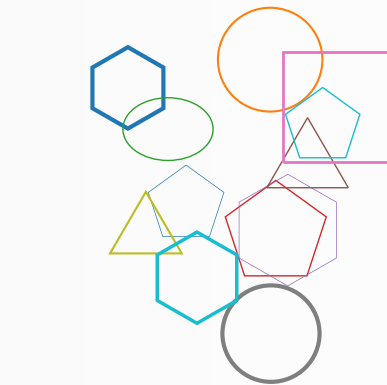[{"shape": "hexagon", "thickness": 3, "radius": 0.53, "center": [0.33, 0.772]}, {"shape": "pentagon", "thickness": 0.5, "radius": 0.51, "center": [0.48, 0.469]}, {"shape": "circle", "thickness": 1.5, "radius": 0.67, "center": [0.697, 0.845]}, {"shape": "oval", "thickness": 1, "radius": 0.58, "center": [0.434, 0.665]}, {"shape": "pentagon", "thickness": 1, "radius": 0.68, "center": [0.712, 0.394]}, {"shape": "hexagon", "thickness": 0.5, "radius": 0.73, "center": [0.743, 0.402]}, {"shape": "triangle", "thickness": 1, "radius": 0.61, "center": [0.794, 0.573]}, {"shape": "square", "thickness": 2, "radius": 0.72, "center": [0.875, 0.722]}, {"shape": "circle", "thickness": 3, "radius": 0.63, "center": [0.699, 0.133]}, {"shape": "triangle", "thickness": 1.5, "radius": 0.53, "center": [0.376, 0.395]}, {"shape": "pentagon", "thickness": 1, "radius": 0.5, "center": [0.833, 0.672]}, {"shape": "hexagon", "thickness": 2.5, "radius": 0.59, "center": [0.508, 0.279]}]